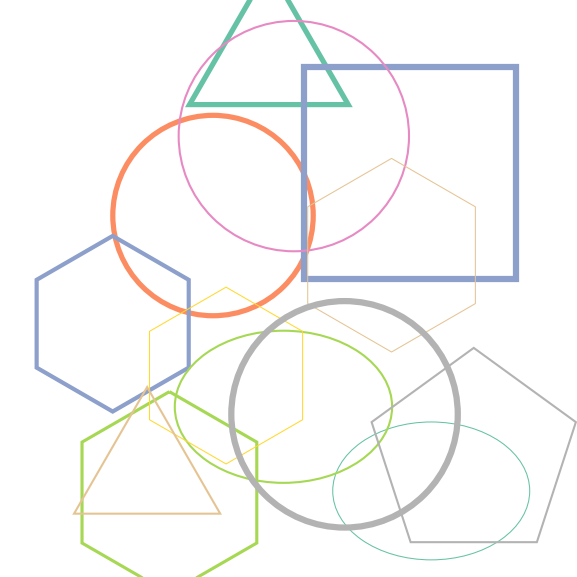[{"shape": "oval", "thickness": 0.5, "radius": 0.85, "center": [0.747, 0.149]}, {"shape": "triangle", "thickness": 2.5, "radius": 0.79, "center": [0.466, 0.897]}, {"shape": "circle", "thickness": 2.5, "radius": 0.87, "center": [0.369, 0.626]}, {"shape": "square", "thickness": 3, "radius": 0.92, "center": [0.71, 0.7]}, {"shape": "hexagon", "thickness": 2, "radius": 0.76, "center": [0.195, 0.439]}, {"shape": "circle", "thickness": 1, "radius": 1.0, "center": [0.509, 0.763]}, {"shape": "hexagon", "thickness": 1.5, "radius": 0.87, "center": [0.293, 0.146]}, {"shape": "oval", "thickness": 1, "radius": 0.94, "center": [0.491, 0.295]}, {"shape": "hexagon", "thickness": 0.5, "radius": 0.77, "center": [0.391, 0.349]}, {"shape": "hexagon", "thickness": 0.5, "radius": 0.84, "center": [0.678, 0.557]}, {"shape": "triangle", "thickness": 1, "radius": 0.73, "center": [0.255, 0.183]}, {"shape": "circle", "thickness": 3, "radius": 0.98, "center": [0.597, 0.282]}, {"shape": "pentagon", "thickness": 1, "radius": 0.93, "center": [0.82, 0.211]}]